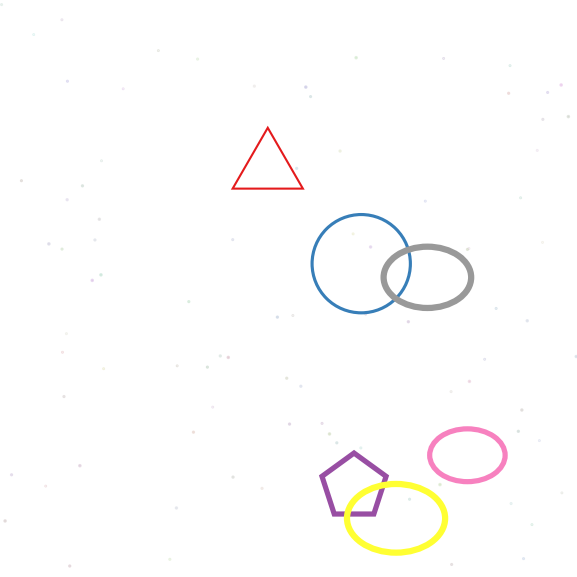[{"shape": "triangle", "thickness": 1, "radius": 0.35, "center": [0.464, 0.708]}, {"shape": "circle", "thickness": 1.5, "radius": 0.43, "center": [0.626, 0.543]}, {"shape": "pentagon", "thickness": 2.5, "radius": 0.29, "center": [0.613, 0.156]}, {"shape": "oval", "thickness": 3, "radius": 0.42, "center": [0.686, 0.102]}, {"shape": "oval", "thickness": 2.5, "radius": 0.33, "center": [0.809, 0.211]}, {"shape": "oval", "thickness": 3, "radius": 0.38, "center": [0.74, 0.519]}]